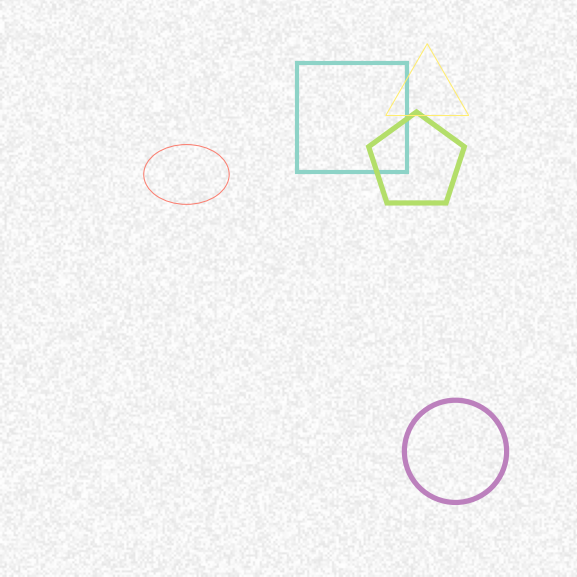[{"shape": "square", "thickness": 2, "radius": 0.47, "center": [0.609, 0.795]}, {"shape": "oval", "thickness": 0.5, "radius": 0.37, "center": [0.323, 0.697]}, {"shape": "pentagon", "thickness": 2.5, "radius": 0.44, "center": [0.721, 0.718]}, {"shape": "circle", "thickness": 2.5, "radius": 0.44, "center": [0.789, 0.218]}, {"shape": "triangle", "thickness": 0.5, "radius": 0.41, "center": [0.74, 0.841]}]